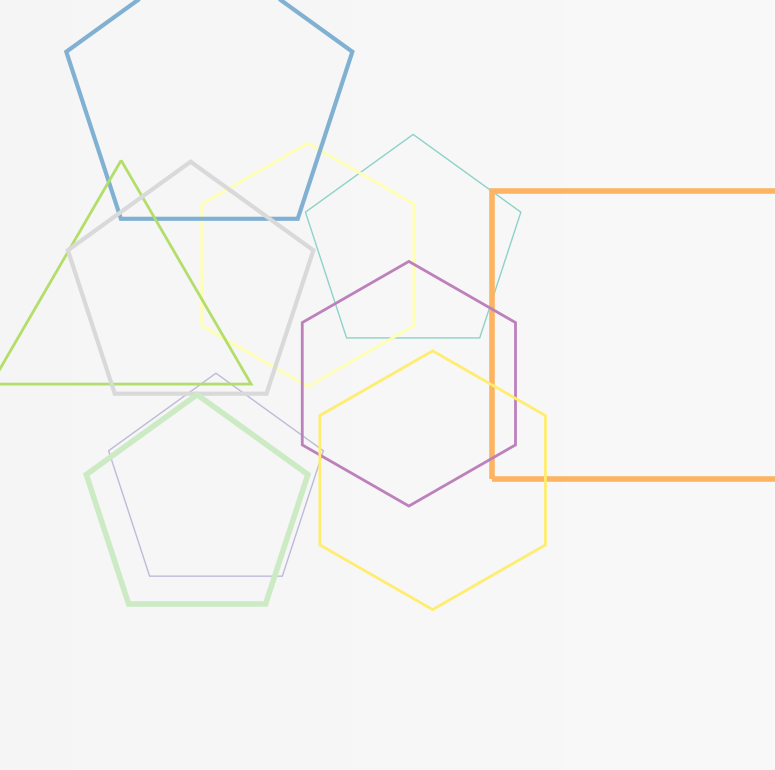[{"shape": "pentagon", "thickness": 0.5, "radius": 0.73, "center": [0.533, 0.679]}, {"shape": "hexagon", "thickness": 1, "radius": 0.79, "center": [0.397, 0.656]}, {"shape": "pentagon", "thickness": 0.5, "radius": 0.73, "center": [0.279, 0.37]}, {"shape": "pentagon", "thickness": 1.5, "radius": 0.97, "center": [0.27, 0.873]}, {"shape": "square", "thickness": 2, "radius": 0.94, "center": [0.822, 0.565]}, {"shape": "triangle", "thickness": 1, "radius": 0.97, "center": [0.156, 0.598]}, {"shape": "pentagon", "thickness": 1.5, "radius": 0.83, "center": [0.246, 0.623]}, {"shape": "hexagon", "thickness": 1, "radius": 0.79, "center": [0.528, 0.502]}, {"shape": "pentagon", "thickness": 2, "radius": 0.75, "center": [0.254, 0.337]}, {"shape": "hexagon", "thickness": 1, "radius": 0.84, "center": [0.558, 0.376]}]